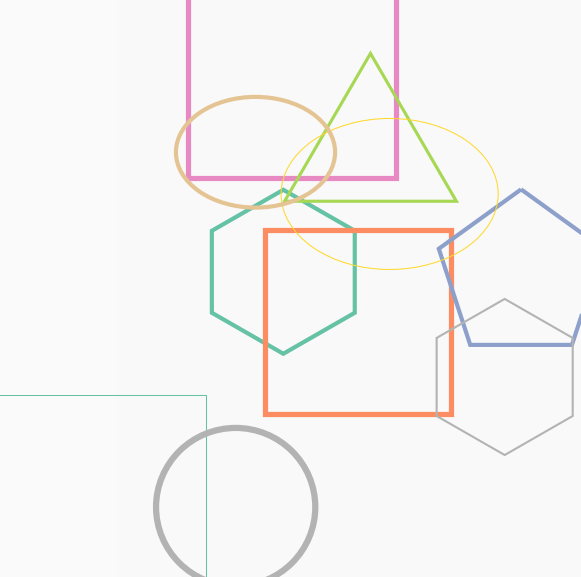[{"shape": "square", "thickness": 0.5, "radius": 0.92, "center": [0.17, 0.13]}, {"shape": "hexagon", "thickness": 2, "radius": 0.71, "center": [0.487, 0.529]}, {"shape": "square", "thickness": 2.5, "radius": 0.8, "center": [0.616, 0.441]}, {"shape": "pentagon", "thickness": 2, "radius": 0.74, "center": [0.896, 0.522]}, {"shape": "square", "thickness": 2.5, "radius": 0.89, "center": [0.503, 0.869]}, {"shape": "triangle", "thickness": 1.5, "radius": 0.85, "center": [0.637, 0.736]}, {"shape": "oval", "thickness": 0.5, "radius": 0.93, "center": [0.67, 0.663]}, {"shape": "oval", "thickness": 2, "radius": 0.68, "center": [0.44, 0.736]}, {"shape": "circle", "thickness": 3, "radius": 0.68, "center": [0.405, 0.121]}, {"shape": "hexagon", "thickness": 1, "radius": 0.68, "center": [0.868, 0.346]}]